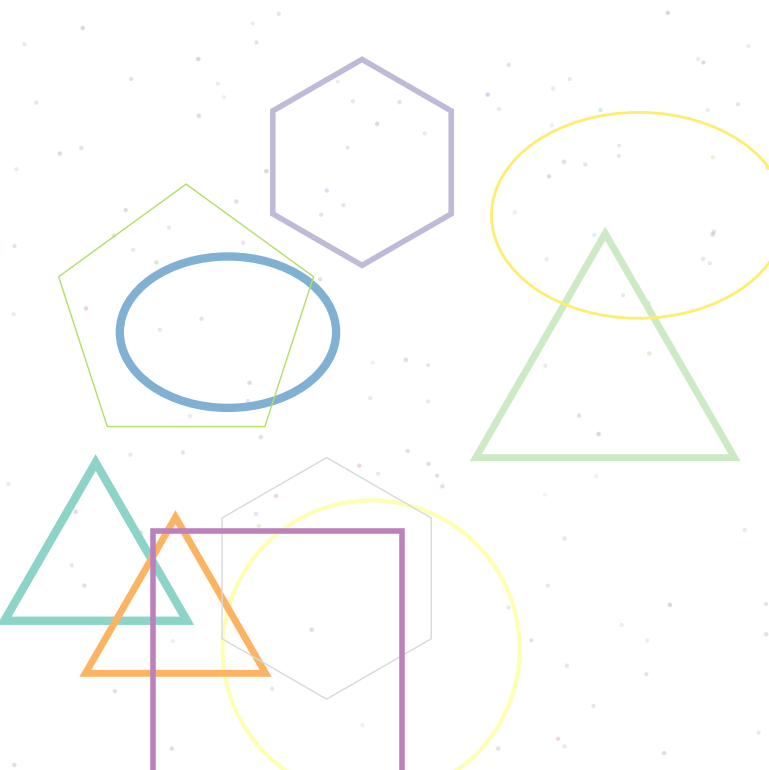[{"shape": "triangle", "thickness": 3, "radius": 0.68, "center": [0.124, 0.262]}, {"shape": "circle", "thickness": 1.5, "radius": 0.96, "center": [0.482, 0.157]}, {"shape": "hexagon", "thickness": 2, "radius": 0.67, "center": [0.47, 0.789]}, {"shape": "oval", "thickness": 3, "radius": 0.7, "center": [0.296, 0.569]}, {"shape": "triangle", "thickness": 2.5, "radius": 0.68, "center": [0.228, 0.193]}, {"shape": "pentagon", "thickness": 0.5, "radius": 0.87, "center": [0.242, 0.587]}, {"shape": "hexagon", "thickness": 0.5, "radius": 0.78, "center": [0.424, 0.249]}, {"shape": "square", "thickness": 2, "radius": 0.81, "center": [0.36, 0.148]}, {"shape": "triangle", "thickness": 2.5, "radius": 0.97, "center": [0.786, 0.503]}, {"shape": "oval", "thickness": 1, "radius": 0.95, "center": [0.829, 0.72]}]